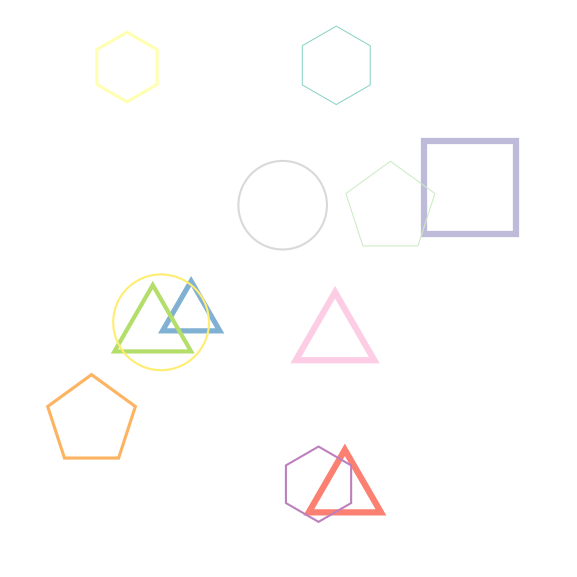[{"shape": "hexagon", "thickness": 0.5, "radius": 0.34, "center": [0.582, 0.886]}, {"shape": "hexagon", "thickness": 1.5, "radius": 0.3, "center": [0.22, 0.883]}, {"shape": "square", "thickness": 3, "radius": 0.4, "center": [0.814, 0.675]}, {"shape": "triangle", "thickness": 3, "radius": 0.36, "center": [0.597, 0.148]}, {"shape": "triangle", "thickness": 2.5, "radius": 0.29, "center": [0.331, 0.455]}, {"shape": "pentagon", "thickness": 1.5, "radius": 0.4, "center": [0.159, 0.271]}, {"shape": "triangle", "thickness": 2, "radius": 0.38, "center": [0.265, 0.429]}, {"shape": "triangle", "thickness": 3, "radius": 0.39, "center": [0.58, 0.415]}, {"shape": "circle", "thickness": 1, "radius": 0.38, "center": [0.489, 0.644]}, {"shape": "hexagon", "thickness": 1, "radius": 0.33, "center": [0.552, 0.161]}, {"shape": "pentagon", "thickness": 0.5, "radius": 0.41, "center": [0.676, 0.639]}, {"shape": "circle", "thickness": 1, "radius": 0.41, "center": [0.279, 0.441]}]